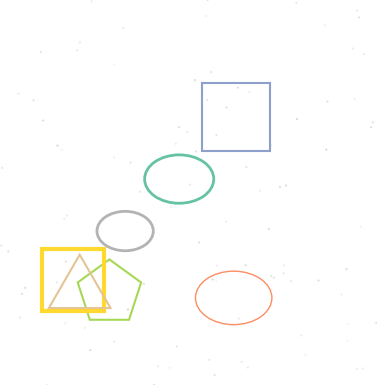[{"shape": "oval", "thickness": 2, "radius": 0.45, "center": [0.465, 0.535]}, {"shape": "oval", "thickness": 1, "radius": 0.5, "center": [0.607, 0.226]}, {"shape": "square", "thickness": 1.5, "radius": 0.44, "center": [0.613, 0.696]}, {"shape": "pentagon", "thickness": 1.5, "radius": 0.43, "center": [0.284, 0.24]}, {"shape": "square", "thickness": 3, "radius": 0.4, "center": [0.19, 0.273]}, {"shape": "triangle", "thickness": 1.5, "radius": 0.46, "center": [0.207, 0.246]}, {"shape": "oval", "thickness": 2, "radius": 0.37, "center": [0.325, 0.4]}]